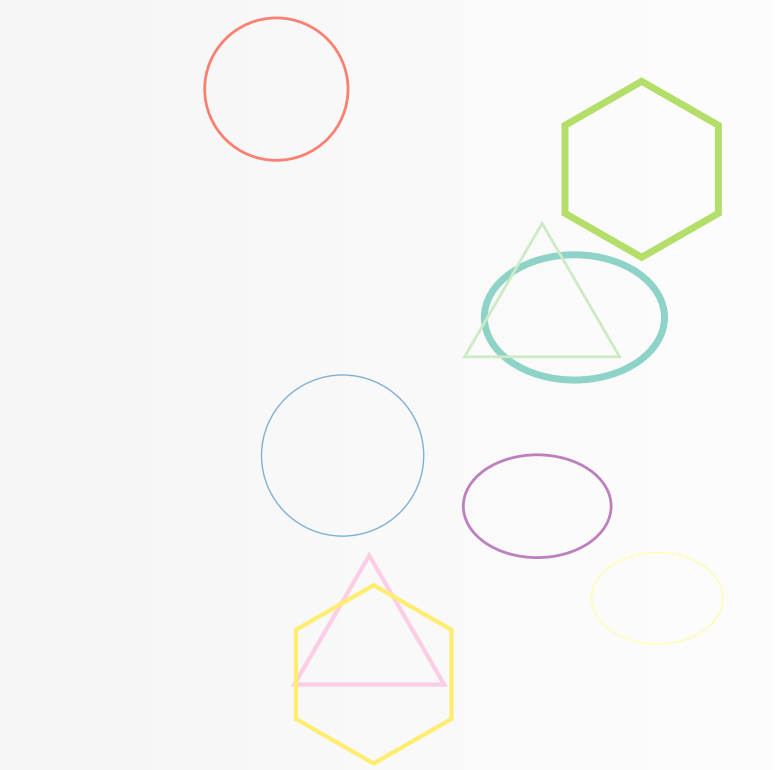[{"shape": "oval", "thickness": 2.5, "radius": 0.58, "center": [0.741, 0.588]}, {"shape": "oval", "thickness": 0.5, "radius": 0.42, "center": [0.848, 0.223]}, {"shape": "circle", "thickness": 1, "radius": 0.46, "center": [0.357, 0.884]}, {"shape": "circle", "thickness": 0.5, "radius": 0.52, "center": [0.442, 0.408]}, {"shape": "hexagon", "thickness": 2.5, "radius": 0.57, "center": [0.828, 0.78]}, {"shape": "triangle", "thickness": 1.5, "radius": 0.56, "center": [0.476, 0.167]}, {"shape": "oval", "thickness": 1, "radius": 0.48, "center": [0.693, 0.343]}, {"shape": "triangle", "thickness": 1, "radius": 0.58, "center": [0.7, 0.594]}, {"shape": "hexagon", "thickness": 1.5, "radius": 0.58, "center": [0.482, 0.124]}]